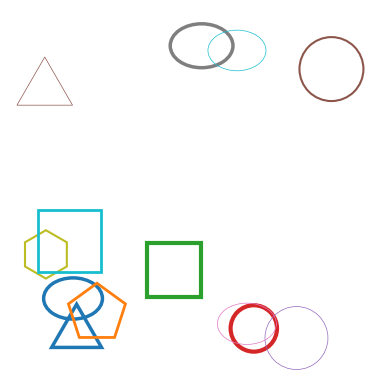[{"shape": "oval", "thickness": 2.5, "radius": 0.38, "center": [0.19, 0.225]}, {"shape": "triangle", "thickness": 2.5, "radius": 0.37, "center": [0.199, 0.135]}, {"shape": "pentagon", "thickness": 2, "radius": 0.39, "center": [0.252, 0.187]}, {"shape": "square", "thickness": 3, "radius": 0.35, "center": [0.452, 0.299]}, {"shape": "circle", "thickness": 3, "radius": 0.3, "center": [0.659, 0.147]}, {"shape": "circle", "thickness": 0.5, "radius": 0.41, "center": [0.77, 0.122]}, {"shape": "circle", "thickness": 1.5, "radius": 0.42, "center": [0.861, 0.821]}, {"shape": "triangle", "thickness": 0.5, "radius": 0.42, "center": [0.116, 0.768]}, {"shape": "oval", "thickness": 0.5, "radius": 0.38, "center": [0.641, 0.159]}, {"shape": "oval", "thickness": 2.5, "radius": 0.41, "center": [0.524, 0.881]}, {"shape": "hexagon", "thickness": 1.5, "radius": 0.31, "center": [0.119, 0.339]}, {"shape": "oval", "thickness": 0.5, "radius": 0.38, "center": [0.615, 0.869]}, {"shape": "square", "thickness": 2, "radius": 0.41, "center": [0.18, 0.374]}]